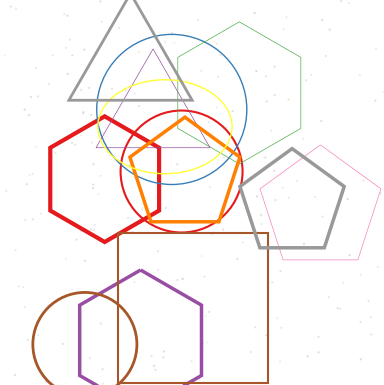[{"shape": "circle", "thickness": 1.5, "radius": 0.79, "center": [0.472, 0.554]}, {"shape": "hexagon", "thickness": 3, "radius": 0.82, "center": [0.272, 0.535]}, {"shape": "circle", "thickness": 1, "radius": 0.97, "center": [0.446, 0.716]}, {"shape": "hexagon", "thickness": 0.5, "radius": 0.92, "center": [0.622, 0.759]}, {"shape": "triangle", "thickness": 0.5, "radius": 0.86, "center": [0.397, 0.702]}, {"shape": "hexagon", "thickness": 2.5, "radius": 0.91, "center": [0.365, 0.116]}, {"shape": "pentagon", "thickness": 2.5, "radius": 0.75, "center": [0.48, 0.545]}, {"shape": "oval", "thickness": 1, "radius": 0.87, "center": [0.428, 0.671]}, {"shape": "circle", "thickness": 2, "radius": 0.68, "center": [0.22, 0.105]}, {"shape": "square", "thickness": 1.5, "radius": 0.98, "center": [0.501, 0.2]}, {"shape": "pentagon", "thickness": 0.5, "radius": 0.83, "center": [0.832, 0.459]}, {"shape": "triangle", "thickness": 2, "radius": 0.92, "center": [0.339, 0.832]}, {"shape": "pentagon", "thickness": 2.5, "radius": 0.71, "center": [0.759, 0.472]}]